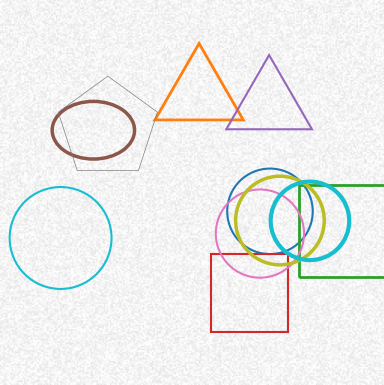[{"shape": "circle", "thickness": 1.5, "radius": 0.56, "center": [0.701, 0.451]}, {"shape": "triangle", "thickness": 2, "radius": 0.66, "center": [0.517, 0.755]}, {"shape": "square", "thickness": 2, "radius": 0.59, "center": [0.895, 0.4]}, {"shape": "square", "thickness": 1.5, "radius": 0.5, "center": [0.648, 0.239]}, {"shape": "triangle", "thickness": 1.5, "radius": 0.64, "center": [0.699, 0.729]}, {"shape": "oval", "thickness": 2.5, "radius": 0.53, "center": [0.242, 0.662]}, {"shape": "circle", "thickness": 1.5, "radius": 0.57, "center": [0.675, 0.393]}, {"shape": "pentagon", "thickness": 0.5, "radius": 0.68, "center": [0.28, 0.667]}, {"shape": "circle", "thickness": 2.5, "radius": 0.58, "center": [0.727, 0.427]}, {"shape": "circle", "thickness": 1.5, "radius": 0.66, "center": [0.157, 0.382]}, {"shape": "circle", "thickness": 3, "radius": 0.51, "center": [0.805, 0.426]}]